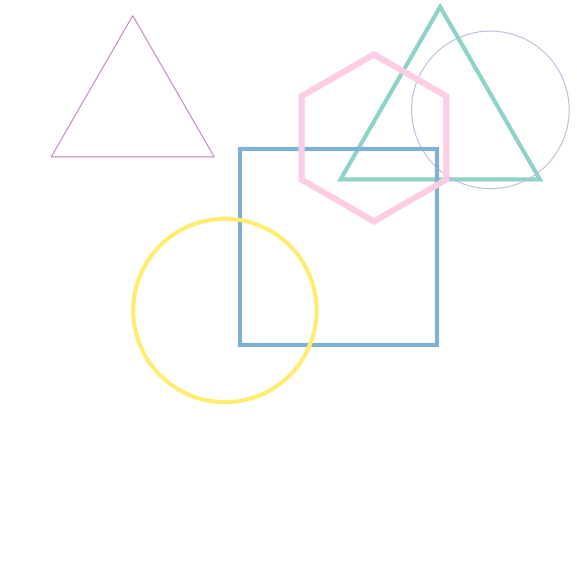[{"shape": "triangle", "thickness": 2, "radius": 1.0, "center": [0.762, 0.788]}, {"shape": "circle", "thickness": 0.5, "radius": 0.68, "center": [0.849, 0.809]}, {"shape": "square", "thickness": 2, "radius": 0.85, "center": [0.587, 0.571]}, {"shape": "hexagon", "thickness": 3, "radius": 0.72, "center": [0.648, 0.76]}, {"shape": "triangle", "thickness": 0.5, "radius": 0.81, "center": [0.23, 0.809]}, {"shape": "circle", "thickness": 2, "radius": 0.79, "center": [0.389, 0.462]}]